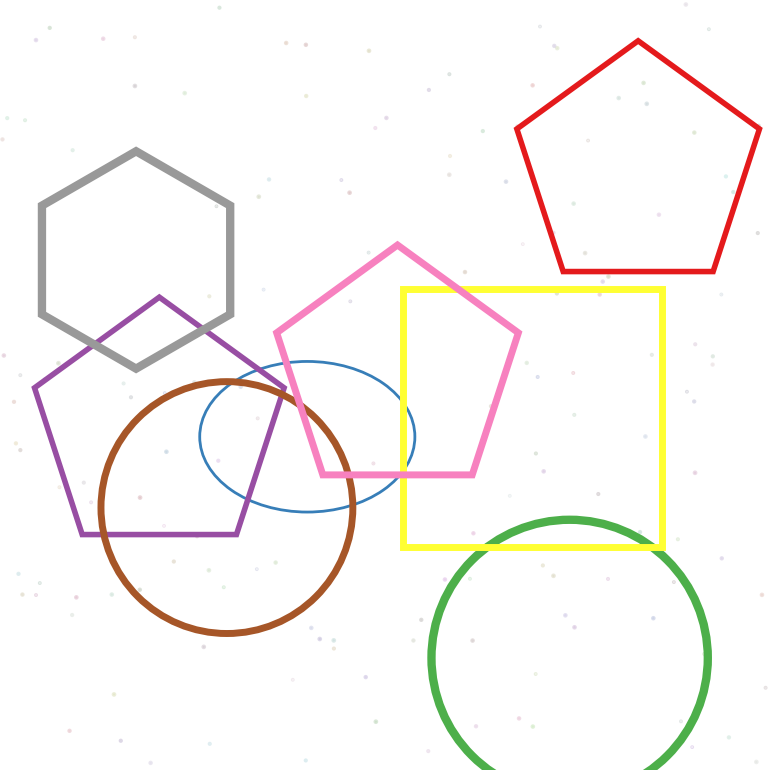[{"shape": "pentagon", "thickness": 2, "radius": 0.83, "center": [0.829, 0.781]}, {"shape": "oval", "thickness": 1, "radius": 0.7, "center": [0.399, 0.433]}, {"shape": "circle", "thickness": 3, "radius": 0.9, "center": [0.74, 0.146]}, {"shape": "pentagon", "thickness": 2, "radius": 0.85, "center": [0.207, 0.444]}, {"shape": "square", "thickness": 2.5, "radius": 0.84, "center": [0.691, 0.457]}, {"shape": "circle", "thickness": 2.5, "radius": 0.82, "center": [0.295, 0.341]}, {"shape": "pentagon", "thickness": 2.5, "radius": 0.83, "center": [0.516, 0.517]}, {"shape": "hexagon", "thickness": 3, "radius": 0.71, "center": [0.177, 0.662]}]